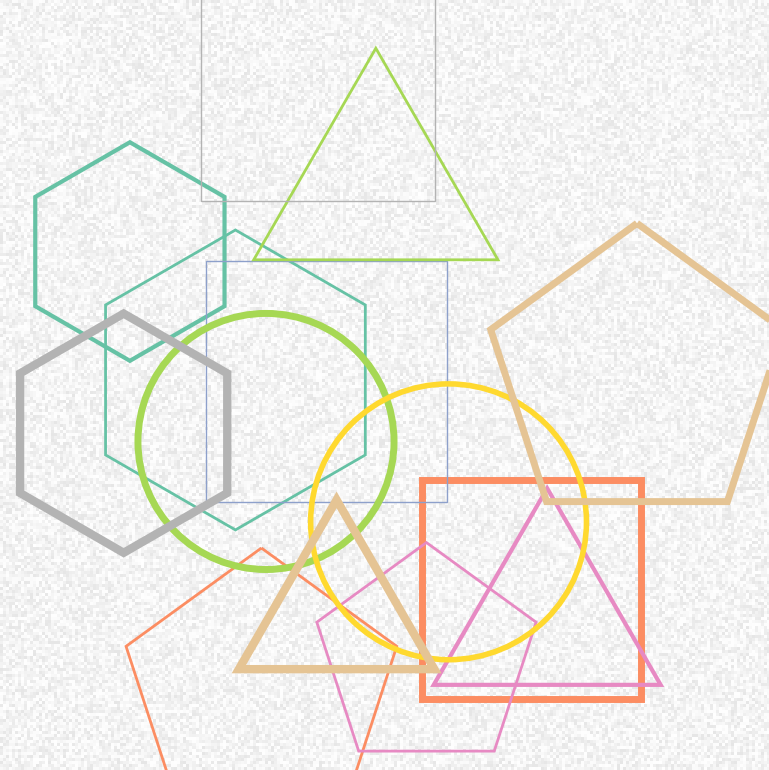[{"shape": "hexagon", "thickness": 1.5, "radius": 0.71, "center": [0.169, 0.673]}, {"shape": "hexagon", "thickness": 1, "radius": 0.97, "center": [0.306, 0.507]}, {"shape": "square", "thickness": 2.5, "radius": 0.71, "center": [0.69, 0.234]}, {"shape": "pentagon", "thickness": 1, "radius": 0.92, "center": [0.339, 0.103]}, {"shape": "square", "thickness": 0.5, "radius": 0.78, "center": [0.424, 0.504]}, {"shape": "triangle", "thickness": 1.5, "radius": 0.85, "center": [0.711, 0.196]}, {"shape": "pentagon", "thickness": 1, "radius": 0.75, "center": [0.554, 0.146]}, {"shape": "triangle", "thickness": 1, "radius": 0.92, "center": [0.488, 0.754]}, {"shape": "circle", "thickness": 2.5, "radius": 0.83, "center": [0.345, 0.427]}, {"shape": "circle", "thickness": 2, "radius": 0.9, "center": [0.583, 0.322]}, {"shape": "pentagon", "thickness": 2.5, "radius": 1.0, "center": [0.827, 0.51]}, {"shape": "triangle", "thickness": 3, "radius": 0.73, "center": [0.437, 0.204]}, {"shape": "square", "thickness": 0.5, "radius": 0.76, "center": [0.413, 0.891]}, {"shape": "hexagon", "thickness": 3, "radius": 0.78, "center": [0.161, 0.437]}]